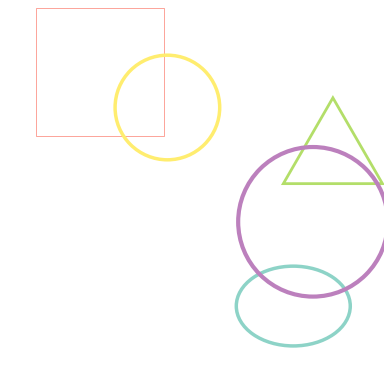[{"shape": "oval", "thickness": 2.5, "radius": 0.74, "center": [0.762, 0.205]}, {"shape": "square", "thickness": 0.5, "radius": 0.83, "center": [0.26, 0.813]}, {"shape": "triangle", "thickness": 2, "radius": 0.74, "center": [0.865, 0.597]}, {"shape": "circle", "thickness": 3, "radius": 0.97, "center": [0.813, 0.424]}, {"shape": "circle", "thickness": 2.5, "radius": 0.68, "center": [0.435, 0.721]}]